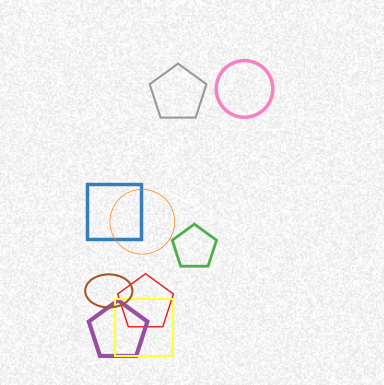[{"shape": "pentagon", "thickness": 1, "radius": 0.38, "center": [0.378, 0.213]}, {"shape": "square", "thickness": 2.5, "radius": 0.35, "center": [0.296, 0.451]}, {"shape": "pentagon", "thickness": 2, "radius": 0.3, "center": [0.505, 0.357]}, {"shape": "pentagon", "thickness": 3, "radius": 0.4, "center": [0.307, 0.14]}, {"shape": "circle", "thickness": 0.5, "radius": 0.42, "center": [0.37, 0.424]}, {"shape": "square", "thickness": 1.5, "radius": 0.37, "center": [0.374, 0.15]}, {"shape": "oval", "thickness": 1.5, "radius": 0.31, "center": [0.283, 0.244]}, {"shape": "circle", "thickness": 2.5, "radius": 0.37, "center": [0.635, 0.769]}, {"shape": "pentagon", "thickness": 1.5, "radius": 0.39, "center": [0.463, 0.757]}]